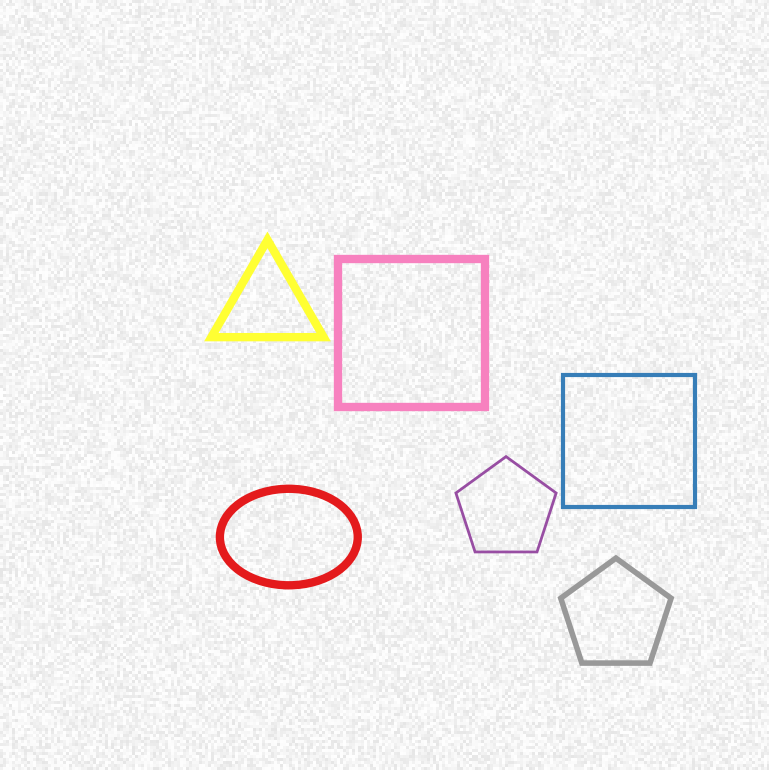[{"shape": "oval", "thickness": 3, "radius": 0.45, "center": [0.375, 0.303]}, {"shape": "square", "thickness": 1.5, "radius": 0.43, "center": [0.817, 0.427]}, {"shape": "pentagon", "thickness": 1, "radius": 0.34, "center": [0.657, 0.339]}, {"shape": "triangle", "thickness": 3, "radius": 0.42, "center": [0.347, 0.604]}, {"shape": "square", "thickness": 3, "radius": 0.48, "center": [0.534, 0.568]}, {"shape": "pentagon", "thickness": 2, "radius": 0.38, "center": [0.8, 0.2]}]